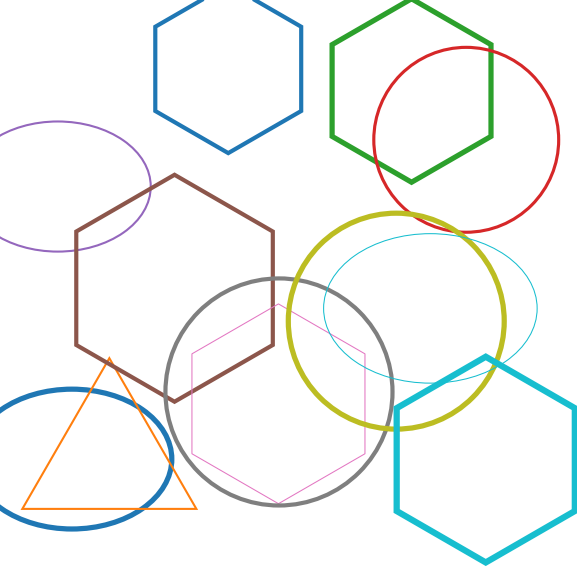[{"shape": "oval", "thickness": 2.5, "radius": 0.86, "center": [0.125, 0.204]}, {"shape": "hexagon", "thickness": 2, "radius": 0.73, "center": [0.395, 0.88]}, {"shape": "triangle", "thickness": 1, "radius": 0.87, "center": [0.189, 0.205]}, {"shape": "hexagon", "thickness": 2.5, "radius": 0.79, "center": [0.713, 0.842]}, {"shape": "circle", "thickness": 1.5, "radius": 0.8, "center": [0.807, 0.757]}, {"shape": "oval", "thickness": 1, "radius": 0.8, "center": [0.1, 0.676]}, {"shape": "hexagon", "thickness": 2, "radius": 0.98, "center": [0.302, 0.5]}, {"shape": "hexagon", "thickness": 0.5, "radius": 0.86, "center": [0.482, 0.3]}, {"shape": "circle", "thickness": 2, "radius": 0.98, "center": [0.483, 0.32]}, {"shape": "circle", "thickness": 2.5, "radius": 0.93, "center": [0.686, 0.443]}, {"shape": "hexagon", "thickness": 3, "radius": 0.89, "center": [0.841, 0.203]}, {"shape": "oval", "thickness": 0.5, "radius": 0.92, "center": [0.745, 0.465]}]